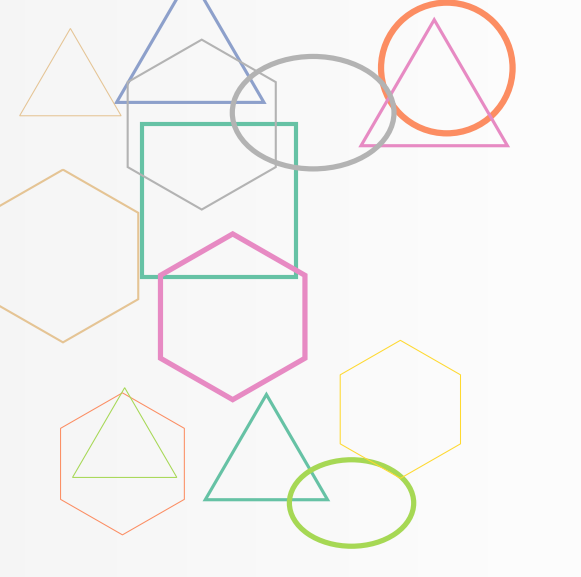[{"shape": "square", "thickness": 2, "radius": 0.66, "center": [0.377, 0.651]}, {"shape": "triangle", "thickness": 1.5, "radius": 0.61, "center": [0.458, 0.195]}, {"shape": "circle", "thickness": 3, "radius": 0.57, "center": [0.769, 0.881]}, {"shape": "hexagon", "thickness": 0.5, "radius": 0.61, "center": [0.211, 0.196]}, {"shape": "triangle", "thickness": 1.5, "radius": 0.73, "center": [0.327, 0.895]}, {"shape": "hexagon", "thickness": 2.5, "radius": 0.72, "center": [0.4, 0.451]}, {"shape": "triangle", "thickness": 1.5, "radius": 0.73, "center": [0.747, 0.82]}, {"shape": "triangle", "thickness": 0.5, "radius": 0.52, "center": [0.214, 0.224]}, {"shape": "oval", "thickness": 2.5, "radius": 0.53, "center": [0.605, 0.128]}, {"shape": "hexagon", "thickness": 0.5, "radius": 0.6, "center": [0.689, 0.29]}, {"shape": "hexagon", "thickness": 1, "radius": 0.75, "center": [0.108, 0.556]}, {"shape": "triangle", "thickness": 0.5, "radius": 0.5, "center": [0.121, 0.849]}, {"shape": "hexagon", "thickness": 1, "radius": 0.74, "center": [0.347, 0.783]}, {"shape": "oval", "thickness": 2.5, "radius": 0.7, "center": [0.539, 0.804]}]